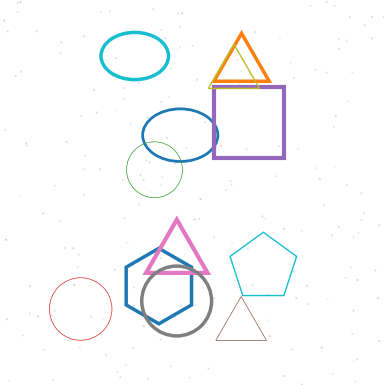[{"shape": "hexagon", "thickness": 2.5, "radius": 0.49, "center": [0.413, 0.257]}, {"shape": "oval", "thickness": 2, "radius": 0.49, "center": [0.468, 0.649]}, {"shape": "triangle", "thickness": 2.5, "radius": 0.41, "center": [0.627, 0.83]}, {"shape": "circle", "thickness": 0.5, "radius": 0.36, "center": [0.401, 0.559]}, {"shape": "circle", "thickness": 0.5, "radius": 0.41, "center": [0.21, 0.197]}, {"shape": "square", "thickness": 3, "radius": 0.46, "center": [0.647, 0.681]}, {"shape": "triangle", "thickness": 0.5, "radius": 0.38, "center": [0.626, 0.154]}, {"shape": "triangle", "thickness": 3, "radius": 0.46, "center": [0.459, 0.337]}, {"shape": "circle", "thickness": 2.5, "radius": 0.45, "center": [0.459, 0.218]}, {"shape": "triangle", "thickness": 1, "radius": 0.38, "center": [0.608, 0.809]}, {"shape": "oval", "thickness": 2.5, "radius": 0.44, "center": [0.35, 0.854]}, {"shape": "pentagon", "thickness": 1, "radius": 0.45, "center": [0.684, 0.306]}]